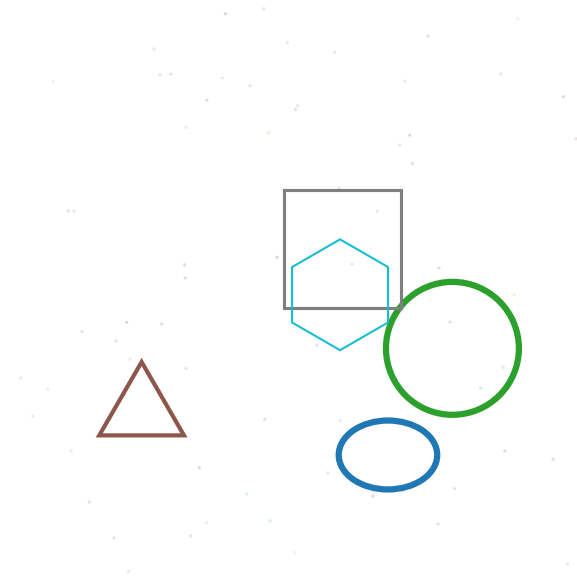[{"shape": "oval", "thickness": 3, "radius": 0.43, "center": [0.672, 0.211]}, {"shape": "circle", "thickness": 3, "radius": 0.58, "center": [0.783, 0.396]}, {"shape": "triangle", "thickness": 2, "radius": 0.42, "center": [0.245, 0.288]}, {"shape": "square", "thickness": 1.5, "radius": 0.51, "center": [0.593, 0.568]}, {"shape": "hexagon", "thickness": 1, "radius": 0.48, "center": [0.589, 0.489]}]